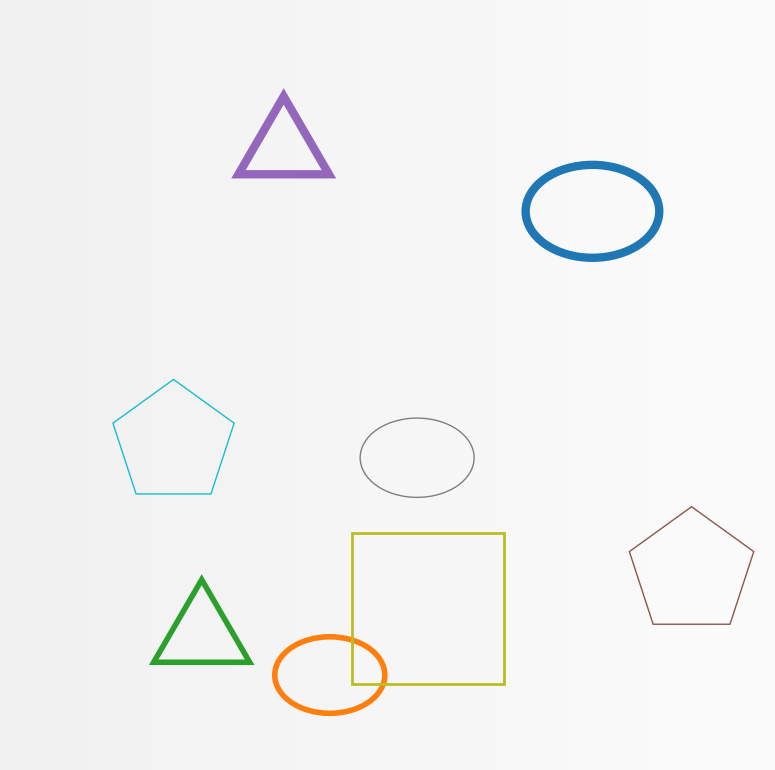[{"shape": "oval", "thickness": 3, "radius": 0.43, "center": [0.764, 0.726]}, {"shape": "oval", "thickness": 2, "radius": 0.36, "center": [0.426, 0.123]}, {"shape": "triangle", "thickness": 2, "radius": 0.36, "center": [0.26, 0.176]}, {"shape": "triangle", "thickness": 3, "radius": 0.34, "center": [0.366, 0.807]}, {"shape": "pentagon", "thickness": 0.5, "radius": 0.42, "center": [0.892, 0.258]}, {"shape": "oval", "thickness": 0.5, "radius": 0.37, "center": [0.538, 0.406]}, {"shape": "square", "thickness": 1, "radius": 0.49, "center": [0.553, 0.209]}, {"shape": "pentagon", "thickness": 0.5, "radius": 0.41, "center": [0.224, 0.425]}]